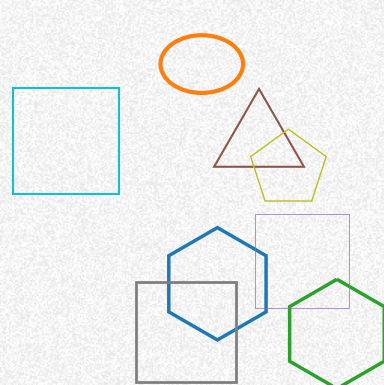[{"shape": "hexagon", "thickness": 2.5, "radius": 0.73, "center": [0.565, 0.263]}, {"shape": "oval", "thickness": 3, "radius": 0.54, "center": [0.524, 0.834]}, {"shape": "hexagon", "thickness": 2.5, "radius": 0.71, "center": [0.875, 0.133]}, {"shape": "square", "thickness": 0.5, "radius": 0.61, "center": [0.785, 0.321]}, {"shape": "triangle", "thickness": 1.5, "radius": 0.67, "center": [0.673, 0.634]}, {"shape": "square", "thickness": 2, "radius": 0.65, "center": [0.483, 0.137]}, {"shape": "pentagon", "thickness": 1, "radius": 0.52, "center": [0.749, 0.561]}, {"shape": "square", "thickness": 1.5, "radius": 0.69, "center": [0.172, 0.633]}]